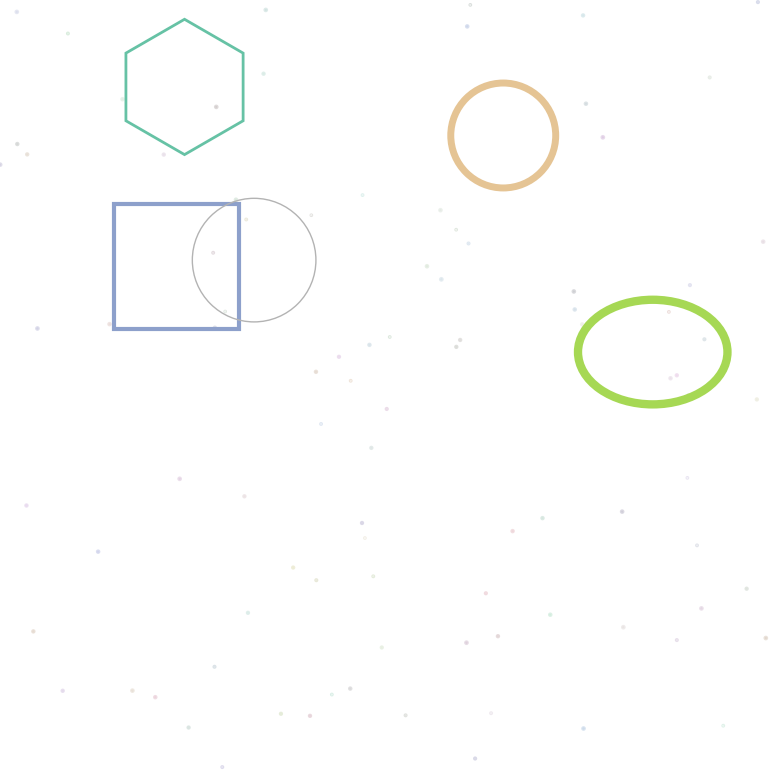[{"shape": "hexagon", "thickness": 1, "radius": 0.44, "center": [0.24, 0.887]}, {"shape": "square", "thickness": 1.5, "radius": 0.41, "center": [0.229, 0.654]}, {"shape": "oval", "thickness": 3, "radius": 0.49, "center": [0.848, 0.543]}, {"shape": "circle", "thickness": 2.5, "radius": 0.34, "center": [0.654, 0.824]}, {"shape": "circle", "thickness": 0.5, "radius": 0.4, "center": [0.33, 0.662]}]